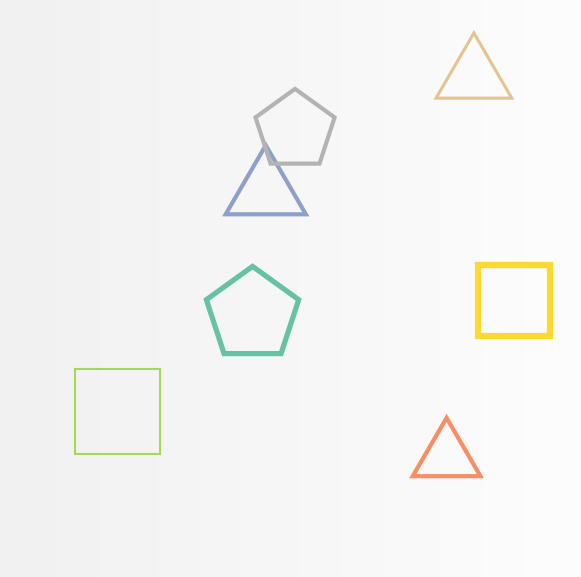[{"shape": "pentagon", "thickness": 2.5, "radius": 0.42, "center": [0.434, 0.454]}, {"shape": "triangle", "thickness": 2, "radius": 0.34, "center": [0.768, 0.208]}, {"shape": "triangle", "thickness": 2, "radius": 0.4, "center": [0.457, 0.668]}, {"shape": "square", "thickness": 1, "radius": 0.37, "center": [0.202, 0.286]}, {"shape": "square", "thickness": 3, "radius": 0.31, "center": [0.884, 0.479]}, {"shape": "triangle", "thickness": 1.5, "radius": 0.38, "center": [0.815, 0.867]}, {"shape": "pentagon", "thickness": 2, "radius": 0.36, "center": [0.508, 0.774]}]